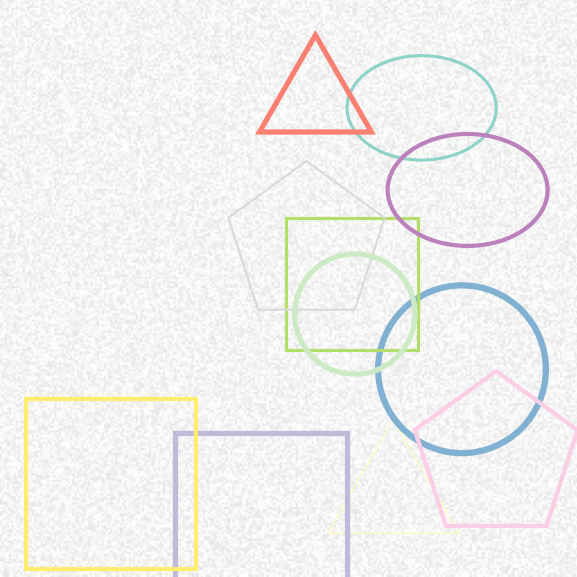[{"shape": "oval", "thickness": 1.5, "radius": 0.65, "center": [0.73, 0.812]}, {"shape": "triangle", "thickness": 0.5, "radius": 0.65, "center": [0.681, 0.141]}, {"shape": "square", "thickness": 2.5, "radius": 0.74, "center": [0.452, 0.101]}, {"shape": "triangle", "thickness": 2.5, "radius": 0.56, "center": [0.546, 0.826]}, {"shape": "circle", "thickness": 3, "radius": 0.73, "center": [0.8, 0.36]}, {"shape": "square", "thickness": 1.5, "radius": 0.57, "center": [0.61, 0.507]}, {"shape": "pentagon", "thickness": 2, "radius": 0.74, "center": [0.859, 0.208]}, {"shape": "pentagon", "thickness": 1, "radius": 0.71, "center": [0.531, 0.578]}, {"shape": "oval", "thickness": 2, "radius": 0.69, "center": [0.81, 0.67]}, {"shape": "circle", "thickness": 2.5, "radius": 0.52, "center": [0.614, 0.455]}, {"shape": "square", "thickness": 2, "radius": 0.74, "center": [0.193, 0.161]}]